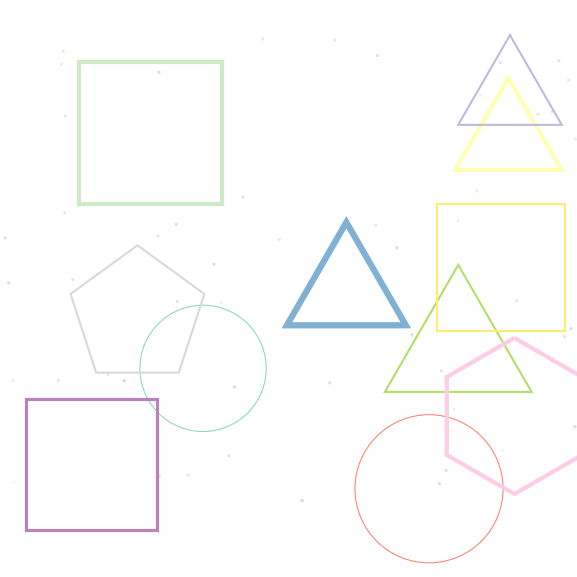[{"shape": "circle", "thickness": 0.5, "radius": 0.55, "center": [0.352, 0.361]}, {"shape": "triangle", "thickness": 2, "radius": 0.53, "center": [0.88, 0.758]}, {"shape": "triangle", "thickness": 1, "radius": 0.52, "center": [0.883, 0.835]}, {"shape": "circle", "thickness": 0.5, "radius": 0.64, "center": [0.743, 0.153]}, {"shape": "triangle", "thickness": 3, "radius": 0.59, "center": [0.6, 0.495]}, {"shape": "triangle", "thickness": 1, "radius": 0.73, "center": [0.793, 0.394]}, {"shape": "hexagon", "thickness": 2, "radius": 0.68, "center": [0.891, 0.279]}, {"shape": "pentagon", "thickness": 1, "radius": 0.61, "center": [0.238, 0.452]}, {"shape": "square", "thickness": 1.5, "radius": 0.57, "center": [0.158, 0.195]}, {"shape": "square", "thickness": 2, "radius": 0.62, "center": [0.261, 0.769]}, {"shape": "square", "thickness": 1, "radius": 0.55, "center": [0.867, 0.536]}]